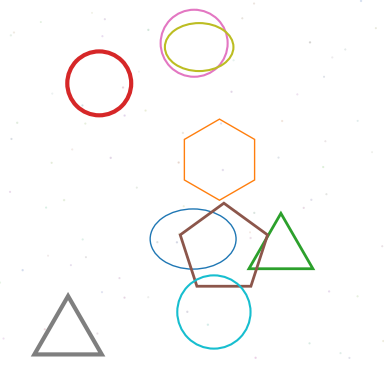[{"shape": "oval", "thickness": 1, "radius": 0.56, "center": [0.502, 0.379]}, {"shape": "hexagon", "thickness": 1, "radius": 0.53, "center": [0.57, 0.585]}, {"shape": "triangle", "thickness": 2, "radius": 0.48, "center": [0.73, 0.35]}, {"shape": "circle", "thickness": 3, "radius": 0.42, "center": [0.258, 0.783]}, {"shape": "pentagon", "thickness": 2, "radius": 0.6, "center": [0.582, 0.353]}, {"shape": "circle", "thickness": 1.5, "radius": 0.44, "center": [0.504, 0.888]}, {"shape": "triangle", "thickness": 3, "radius": 0.51, "center": [0.177, 0.13]}, {"shape": "oval", "thickness": 1.5, "radius": 0.45, "center": [0.517, 0.878]}, {"shape": "circle", "thickness": 1.5, "radius": 0.48, "center": [0.556, 0.19]}]